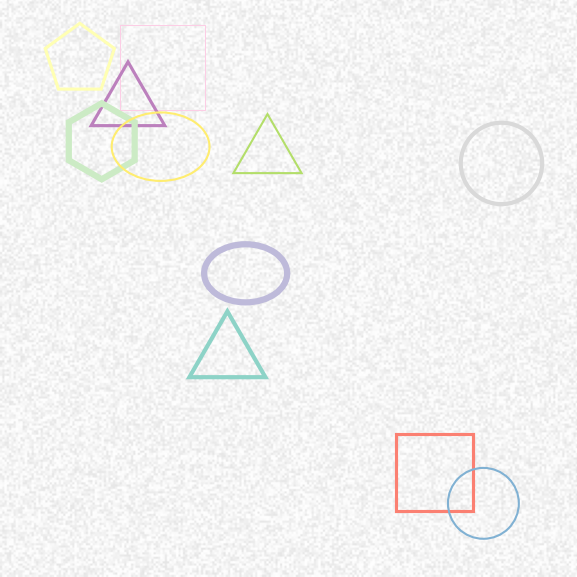[{"shape": "triangle", "thickness": 2, "radius": 0.38, "center": [0.394, 0.384]}, {"shape": "pentagon", "thickness": 1.5, "radius": 0.31, "center": [0.138, 0.896]}, {"shape": "oval", "thickness": 3, "radius": 0.36, "center": [0.425, 0.526]}, {"shape": "square", "thickness": 1.5, "radius": 0.33, "center": [0.752, 0.181]}, {"shape": "circle", "thickness": 1, "radius": 0.31, "center": [0.837, 0.128]}, {"shape": "triangle", "thickness": 1, "radius": 0.34, "center": [0.463, 0.733]}, {"shape": "square", "thickness": 0.5, "radius": 0.37, "center": [0.281, 0.883]}, {"shape": "circle", "thickness": 2, "radius": 0.35, "center": [0.868, 0.716]}, {"shape": "triangle", "thickness": 1.5, "radius": 0.37, "center": [0.222, 0.818]}, {"shape": "hexagon", "thickness": 3, "radius": 0.33, "center": [0.176, 0.755]}, {"shape": "oval", "thickness": 1, "radius": 0.42, "center": [0.278, 0.745]}]